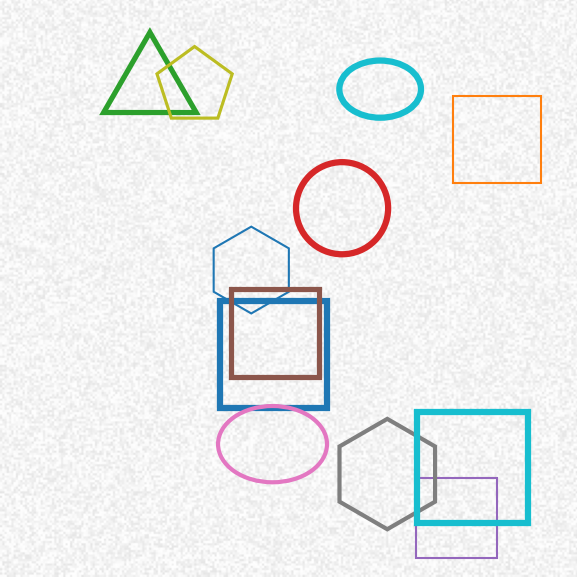[{"shape": "square", "thickness": 3, "radius": 0.46, "center": [0.473, 0.385]}, {"shape": "hexagon", "thickness": 1, "radius": 0.38, "center": [0.435, 0.532]}, {"shape": "square", "thickness": 1, "radius": 0.38, "center": [0.86, 0.758]}, {"shape": "triangle", "thickness": 2.5, "radius": 0.46, "center": [0.26, 0.851]}, {"shape": "circle", "thickness": 3, "radius": 0.4, "center": [0.592, 0.639]}, {"shape": "square", "thickness": 1, "radius": 0.35, "center": [0.79, 0.102]}, {"shape": "square", "thickness": 2.5, "radius": 0.38, "center": [0.477, 0.423]}, {"shape": "oval", "thickness": 2, "radius": 0.47, "center": [0.472, 0.23]}, {"shape": "hexagon", "thickness": 2, "radius": 0.48, "center": [0.671, 0.178]}, {"shape": "pentagon", "thickness": 1.5, "radius": 0.34, "center": [0.337, 0.85]}, {"shape": "square", "thickness": 3, "radius": 0.48, "center": [0.818, 0.189]}, {"shape": "oval", "thickness": 3, "radius": 0.35, "center": [0.658, 0.845]}]